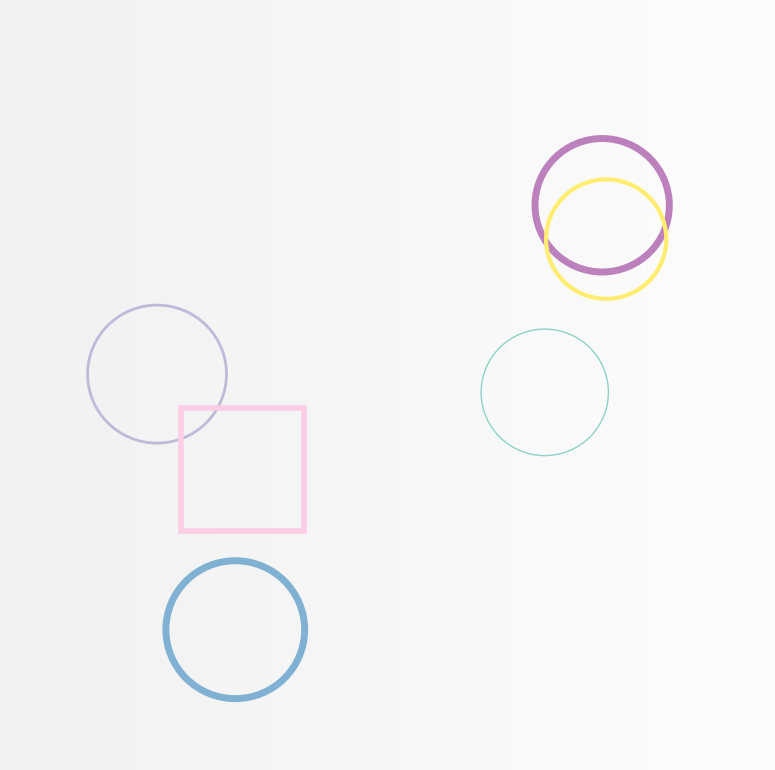[{"shape": "circle", "thickness": 0.5, "radius": 0.41, "center": [0.703, 0.49]}, {"shape": "circle", "thickness": 1, "radius": 0.45, "center": [0.203, 0.514]}, {"shape": "circle", "thickness": 2.5, "radius": 0.45, "center": [0.304, 0.182]}, {"shape": "square", "thickness": 2, "radius": 0.4, "center": [0.313, 0.39]}, {"shape": "circle", "thickness": 2.5, "radius": 0.43, "center": [0.777, 0.733]}, {"shape": "circle", "thickness": 1.5, "radius": 0.39, "center": [0.782, 0.689]}]